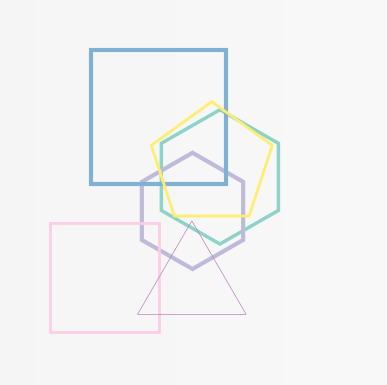[{"shape": "hexagon", "thickness": 2.5, "radius": 0.87, "center": [0.567, 0.541]}, {"shape": "hexagon", "thickness": 3, "radius": 0.75, "center": [0.497, 0.452]}, {"shape": "square", "thickness": 3, "radius": 0.87, "center": [0.409, 0.696]}, {"shape": "square", "thickness": 2, "radius": 0.71, "center": [0.27, 0.279]}, {"shape": "triangle", "thickness": 0.5, "radius": 0.81, "center": [0.495, 0.264]}, {"shape": "pentagon", "thickness": 2, "radius": 0.82, "center": [0.547, 0.572]}]